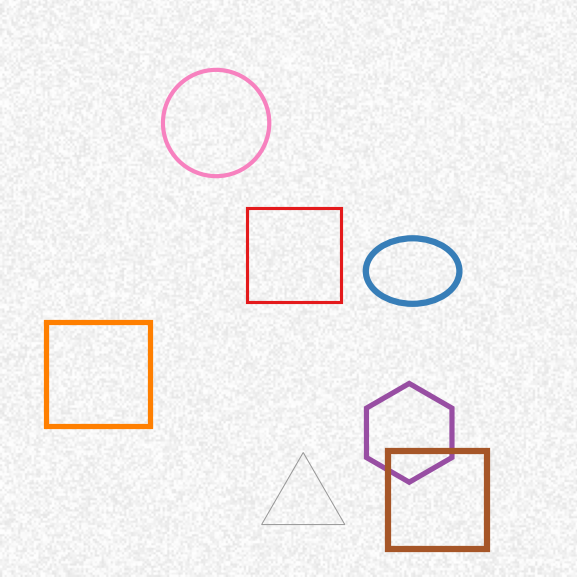[{"shape": "square", "thickness": 1.5, "radius": 0.41, "center": [0.509, 0.558]}, {"shape": "oval", "thickness": 3, "radius": 0.41, "center": [0.714, 0.53]}, {"shape": "hexagon", "thickness": 2.5, "radius": 0.43, "center": [0.709, 0.25]}, {"shape": "square", "thickness": 2.5, "radius": 0.45, "center": [0.17, 0.352]}, {"shape": "square", "thickness": 3, "radius": 0.43, "center": [0.758, 0.134]}, {"shape": "circle", "thickness": 2, "radius": 0.46, "center": [0.374, 0.786]}, {"shape": "triangle", "thickness": 0.5, "radius": 0.42, "center": [0.525, 0.132]}]